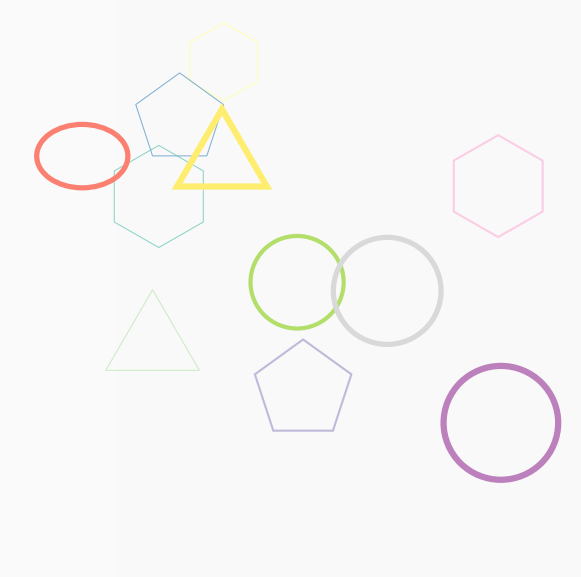[{"shape": "hexagon", "thickness": 0.5, "radius": 0.44, "center": [0.273, 0.659]}, {"shape": "hexagon", "thickness": 0.5, "radius": 0.34, "center": [0.385, 0.892]}, {"shape": "pentagon", "thickness": 1, "radius": 0.44, "center": [0.522, 0.324]}, {"shape": "oval", "thickness": 2.5, "radius": 0.39, "center": [0.142, 0.729]}, {"shape": "pentagon", "thickness": 0.5, "radius": 0.4, "center": [0.309, 0.793]}, {"shape": "circle", "thickness": 2, "radius": 0.4, "center": [0.511, 0.51]}, {"shape": "hexagon", "thickness": 1, "radius": 0.44, "center": [0.857, 0.677]}, {"shape": "circle", "thickness": 2.5, "radius": 0.46, "center": [0.666, 0.495]}, {"shape": "circle", "thickness": 3, "radius": 0.49, "center": [0.862, 0.267]}, {"shape": "triangle", "thickness": 0.5, "radius": 0.47, "center": [0.263, 0.404]}, {"shape": "triangle", "thickness": 3, "radius": 0.45, "center": [0.382, 0.721]}]